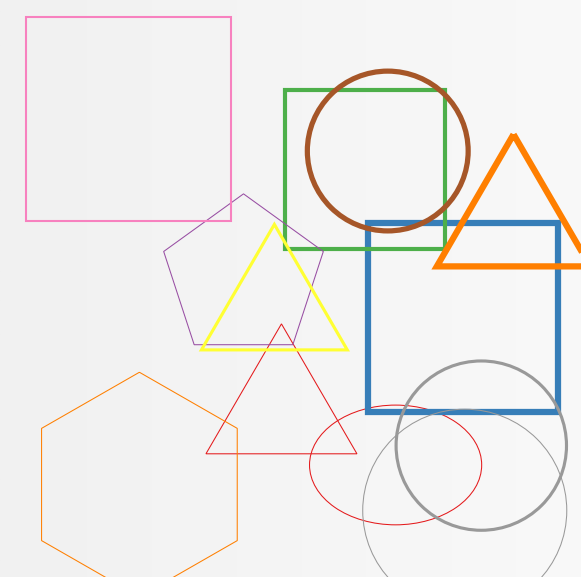[{"shape": "triangle", "thickness": 0.5, "radius": 0.75, "center": [0.484, 0.288]}, {"shape": "oval", "thickness": 0.5, "radius": 0.74, "center": [0.681, 0.194]}, {"shape": "square", "thickness": 3, "radius": 0.82, "center": [0.796, 0.449]}, {"shape": "square", "thickness": 2, "radius": 0.69, "center": [0.628, 0.706]}, {"shape": "pentagon", "thickness": 0.5, "radius": 0.72, "center": [0.419, 0.519]}, {"shape": "hexagon", "thickness": 0.5, "radius": 0.97, "center": [0.24, 0.16]}, {"shape": "triangle", "thickness": 3, "radius": 0.76, "center": [0.884, 0.614]}, {"shape": "triangle", "thickness": 1.5, "radius": 0.72, "center": [0.472, 0.466]}, {"shape": "circle", "thickness": 2.5, "radius": 0.69, "center": [0.667, 0.738]}, {"shape": "square", "thickness": 1, "radius": 0.88, "center": [0.221, 0.793]}, {"shape": "circle", "thickness": 0.5, "radius": 0.88, "center": [0.8, 0.115]}, {"shape": "circle", "thickness": 1.5, "radius": 0.73, "center": [0.828, 0.227]}]